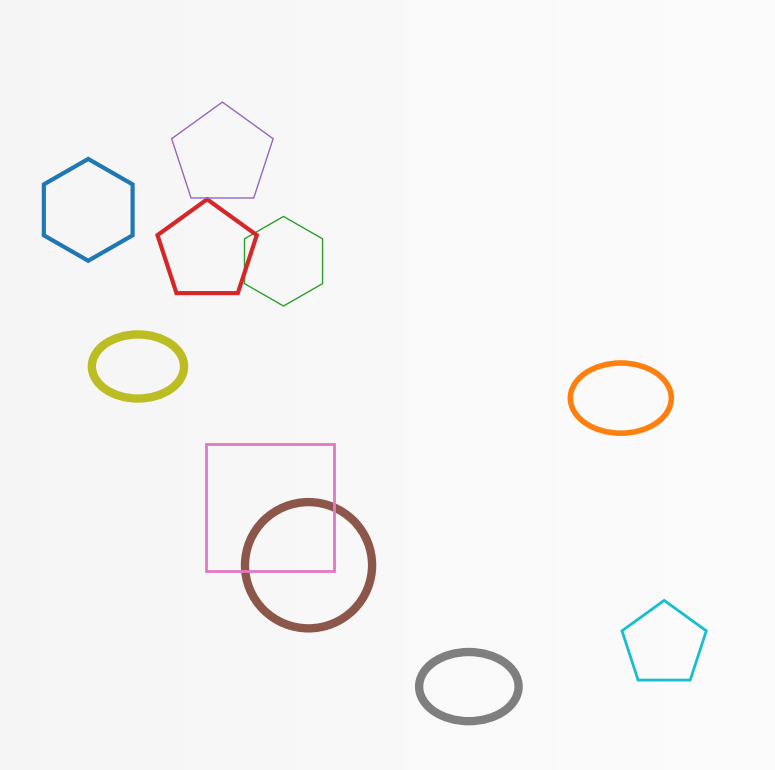[{"shape": "hexagon", "thickness": 1.5, "radius": 0.33, "center": [0.114, 0.727]}, {"shape": "oval", "thickness": 2, "radius": 0.33, "center": [0.801, 0.483]}, {"shape": "hexagon", "thickness": 0.5, "radius": 0.29, "center": [0.366, 0.661]}, {"shape": "pentagon", "thickness": 1.5, "radius": 0.34, "center": [0.267, 0.674]}, {"shape": "pentagon", "thickness": 0.5, "radius": 0.34, "center": [0.287, 0.799]}, {"shape": "circle", "thickness": 3, "radius": 0.41, "center": [0.398, 0.266]}, {"shape": "square", "thickness": 1, "radius": 0.41, "center": [0.348, 0.341]}, {"shape": "oval", "thickness": 3, "radius": 0.32, "center": [0.605, 0.108]}, {"shape": "oval", "thickness": 3, "radius": 0.3, "center": [0.178, 0.524]}, {"shape": "pentagon", "thickness": 1, "radius": 0.29, "center": [0.857, 0.163]}]